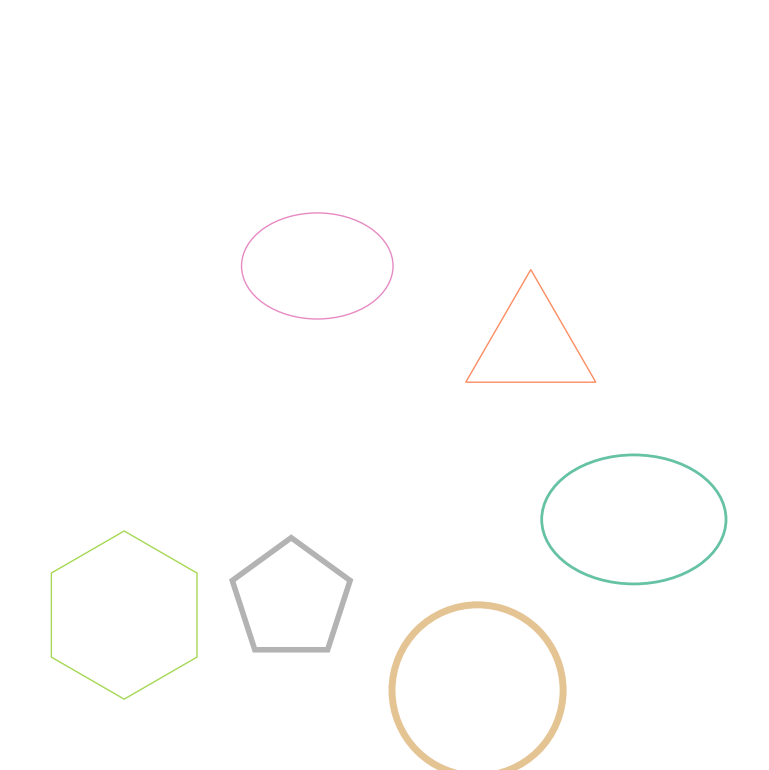[{"shape": "oval", "thickness": 1, "radius": 0.6, "center": [0.823, 0.325]}, {"shape": "triangle", "thickness": 0.5, "radius": 0.49, "center": [0.689, 0.552]}, {"shape": "oval", "thickness": 0.5, "radius": 0.49, "center": [0.412, 0.655]}, {"shape": "hexagon", "thickness": 0.5, "radius": 0.55, "center": [0.161, 0.201]}, {"shape": "circle", "thickness": 2.5, "radius": 0.56, "center": [0.62, 0.103]}, {"shape": "pentagon", "thickness": 2, "radius": 0.4, "center": [0.378, 0.221]}]